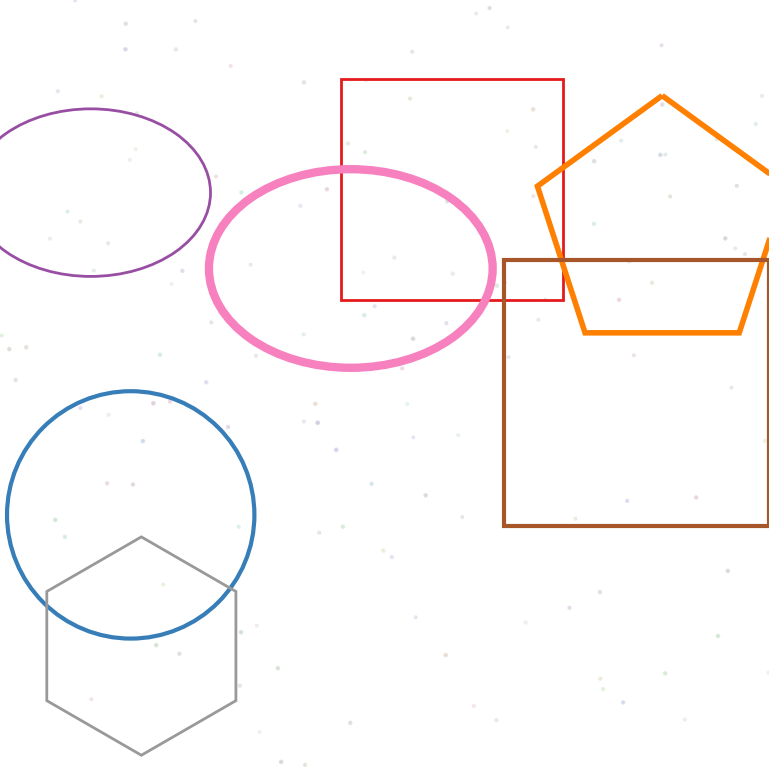[{"shape": "square", "thickness": 1, "radius": 0.72, "center": [0.587, 0.754]}, {"shape": "circle", "thickness": 1.5, "radius": 0.8, "center": [0.17, 0.331]}, {"shape": "oval", "thickness": 1, "radius": 0.78, "center": [0.118, 0.75]}, {"shape": "pentagon", "thickness": 2, "radius": 0.85, "center": [0.86, 0.706]}, {"shape": "square", "thickness": 1.5, "radius": 0.86, "center": [0.827, 0.49]}, {"shape": "oval", "thickness": 3, "radius": 0.92, "center": [0.456, 0.651]}, {"shape": "hexagon", "thickness": 1, "radius": 0.71, "center": [0.184, 0.161]}]